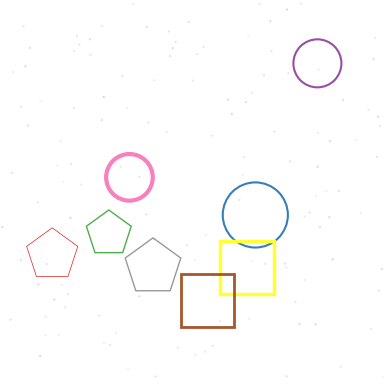[{"shape": "pentagon", "thickness": 0.5, "radius": 0.35, "center": [0.136, 0.338]}, {"shape": "circle", "thickness": 1.5, "radius": 0.42, "center": [0.663, 0.442]}, {"shape": "pentagon", "thickness": 1, "radius": 0.31, "center": [0.283, 0.393]}, {"shape": "circle", "thickness": 1.5, "radius": 0.31, "center": [0.824, 0.835]}, {"shape": "square", "thickness": 2.5, "radius": 0.35, "center": [0.642, 0.305]}, {"shape": "square", "thickness": 2, "radius": 0.35, "center": [0.54, 0.219]}, {"shape": "circle", "thickness": 3, "radius": 0.3, "center": [0.336, 0.539]}, {"shape": "pentagon", "thickness": 1, "radius": 0.38, "center": [0.397, 0.306]}]